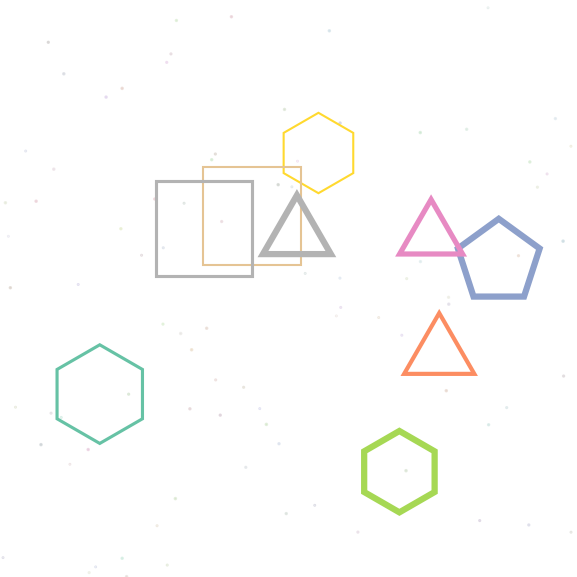[{"shape": "hexagon", "thickness": 1.5, "radius": 0.43, "center": [0.173, 0.317]}, {"shape": "triangle", "thickness": 2, "radius": 0.35, "center": [0.761, 0.387]}, {"shape": "pentagon", "thickness": 3, "radius": 0.37, "center": [0.864, 0.546]}, {"shape": "triangle", "thickness": 2.5, "radius": 0.31, "center": [0.746, 0.591]}, {"shape": "hexagon", "thickness": 3, "radius": 0.35, "center": [0.692, 0.182]}, {"shape": "hexagon", "thickness": 1, "radius": 0.35, "center": [0.551, 0.734]}, {"shape": "square", "thickness": 1, "radius": 0.43, "center": [0.436, 0.625]}, {"shape": "triangle", "thickness": 3, "radius": 0.34, "center": [0.514, 0.593]}, {"shape": "square", "thickness": 1.5, "radius": 0.41, "center": [0.353, 0.604]}]